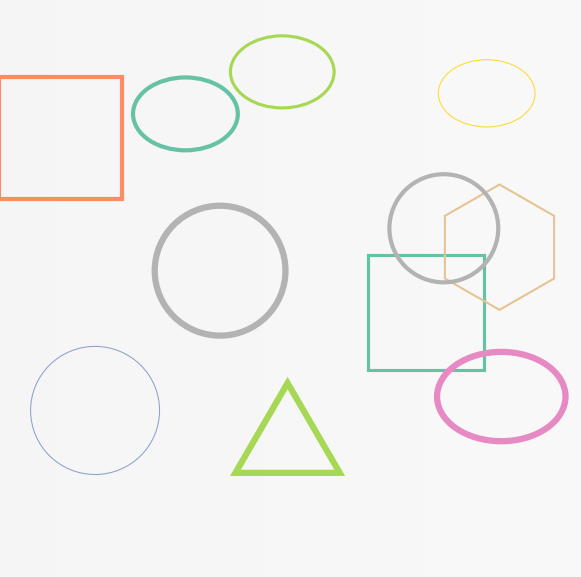[{"shape": "oval", "thickness": 2, "radius": 0.45, "center": [0.319, 0.802]}, {"shape": "square", "thickness": 1.5, "radius": 0.5, "center": [0.733, 0.458]}, {"shape": "square", "thickness": 2, "radius": 0.53, "center": [0.104, 0.761]}, {"shape": "circle", "thickness": 0.5, "radius": 0.55, "center": [0.164, 0.288]}, {"shape": "oval", "thickness": 3, "radius": 0.55, "center": [0.862, 0.312]}, {"shape": "oval", "thickness": 1.5, "radius": 0.45, "center": [0.486, 0.875]}, {"shape": "triangle", "thickness": 3, "radius": 0.52, "center": [0.495, 0.232]}, {"shape": "oval", "thickness": 0.5, "radius": 0.42, "center": [0.837, 0.838]}, {"shape": "hexagon", "thickness": 1, "radius": 0.54, "center": [0.859, 0.571]}, {"shape": "circle", "thickness": 2, "radius": 0.47, "center": [0.764, 0.604]}, {"shape": "circle", "thickness": 3, "radius": 0.56, "center": [0.379, 0.53]}]